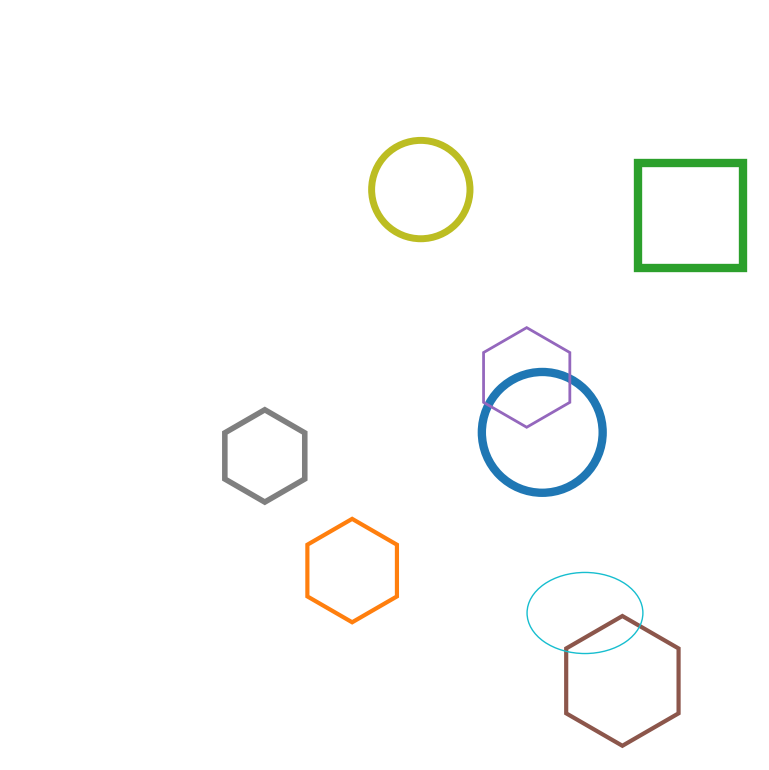[{"shape": "circle", "thickness": 3, "radius": 0.39, "center": [0.704, 0.438]}, {"shape": "hexagon", "thickness": 1.5, "radius": 0.34, "center": [0.457, 0.259]}, {"shape": "square", "thickness": 3, "radius": 0.34, "center": [0.896, 0.72]}, {"shape": "hexagon", "thickness": 1, "radius": 0.32, "center": [0.684, 0.51]}, {"shape": "hexagon", "thickness": 1.5, "radius": 0.42, "center": [0.808, 0.116]}, {"shape": "hexagon", "thickness": 2, "radius": 0.3, "center": [0.344, 0.408]}, {"shape": "circle", "thickness": 2.5, "radius": 0.32, "center": [0.546, 0.754]}, {"shape": "oval", "thickness": 0.5, "radius": 0.38, "center": [0.76, 0.204]}]